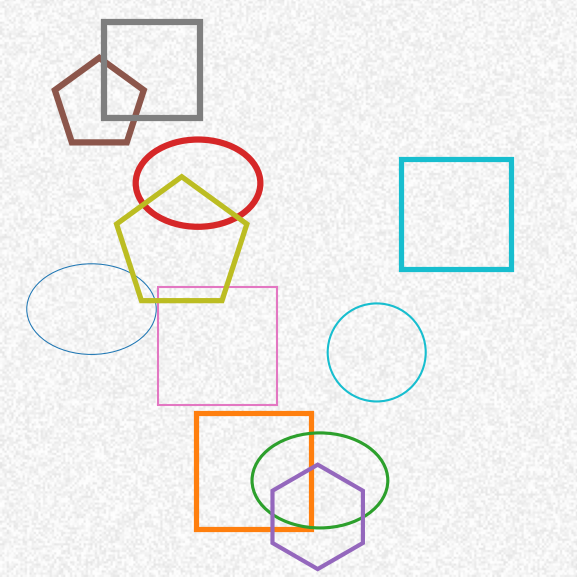[{"shape": "oval", "thickness": 0.5, "radius": 0.56, "center": [0.158, 0.464]}, {"shape": "square", "thickness": 2.5, "radius": 0.5, "center": [0.439, 0.184]}, {"shape": "oval", "thickness": 1.5, "radius": 0.59, "center": [0.554, 0.167]}, {"shape": "oval", "thickness": 3, "radius": 0.54, "center": [0.343, 0.682]}, {"shape": "hexagon", "thickness": 2, "radius": 0.45, "center": [0.55, 0.104]}, {"shape": "pentagon", "thickness": 3, "radius": 0.4, "center": [0.172, 0.818]}, {"shape": "square", "thickness": 1, "radius": 0.51, "center": [0.377, 0.4]}, {"shape": "square", "thickness": 3, "radius": 0.41, "center": [0.263, 0.878]}, {"shape": "pentagon", "thickness": 2.5, "radius": 0.59, "center": [0.315, 0.574]}, {"shape": "circle", "thickness": 1, "radius": 0.42, "center": [0.652, 0.389]}, {"shape": "square", "thickness": 2.5, "radius": 0.47, "center": [0.79, 0.628]}]